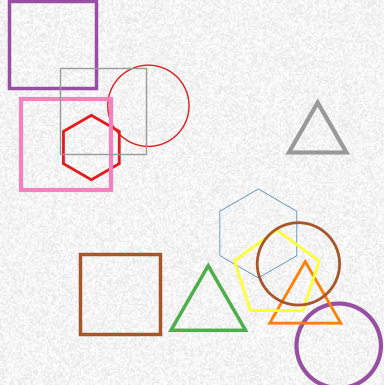[{"shape": "circle", "thickness": 1, "radius": 0.53, "center": [0.385, 0.725]}, {"shape": "hexagon", "thickness": 2, "radius": 0.42, "center": [0.237, 0.617]}, {"shape": "hexagon", "thickness": 0.5, "radius": 0.58, "center": [0.671, 0.394]}, {"shape": "triangle", "thickness": 2.5, "radius": 0.56, "center": [0.541, 0.198]}, {"shape": "circle", "thickness": 3, "radius": 0.55, "center": [0.88, 0.102]}, {"shape": "square", "thickness": 2.5, "radius": 0.56, "center": [0.137, 0.885]}, {"shape": "triangle", "thickness": 2, "radius": 0.53, "center": [0.793, 0.214]}, {"shape": "pentagon", "thickness": 2, "radius": 0.58, "center": [0.719, 0.287]}, {"shape": "square", "thickness": 2.5, "radius": 0.52, "center": [0.311, 0.236]}, {"shape": "circle", "thickness": 2, "radius": 0.53, "center": [0.775, 0.315]}, {"shape": "square", "thickness": 3, "radius": 0.59, "center": [0.171, 0.625]}, {"shape": "square", "thickness": 1, "radius": 0.56, "center": [0.267, 0.712]}, {"shape": "triangle", "thickness": 3, "radius": 0.43, "center": [0.825, 0.647]}]